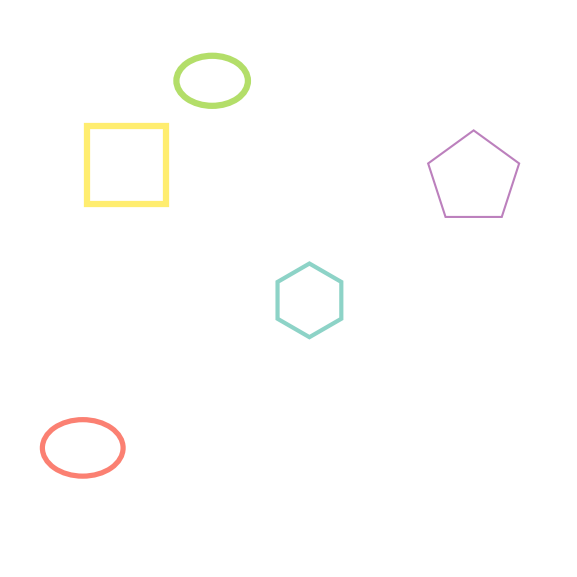[{"shape": "hexagon", "thickness": 2, "radius": 0.32, "center": [0.536, 0.479]}, {"shape": "oval", "thickness": 2.5, "radius": 0.35, "center": [0.143, 0.224]}, {"shape": "oval", "thickness": 3, "radius": 0.31, "center": [0.367, 0.859]}, {"shape": "pentagon", "thickness": 1, "radius": 0.41, "center": [0.82, 0.691]}, {"shape": "square", "thickness": 3, "radius": 0.34, "center": [0.219, 0.714]}]